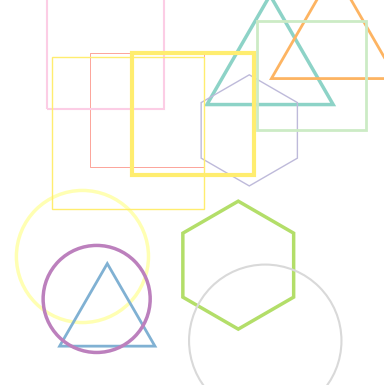[{"shape": "triangle", "thickness": 2.5, "radius": 0.95, "center": [0.701, 0.823]}, {"shape": "circle", "thickness": 2.5, "radius": 0.86, "center": [0.214, 0.334]}, {"shape": "hexagon", "thickness": 1, "radius": 0.72, "center": [0.647, 0.661]}, {"shape": "square", "thickness": 0.5, "radius": 0.74, "center": [0.383, 0.715]}, {"shape": "triangle", "thickness": 2, "radius": 0.71, "center": [0.279, 0.172]}, {"shape": "triangle", "thickness": 2, "radius": 0.94, "center": [0.867, 0.89]}, {"shape": "hexagon", "thickness": 2.5, "radius": 0.83, "center": [0.619, 0.311]}, {"shape": "square", "thickness": 1.5, "radius": 0.76, "center": [0.274, 0.869]}, {"shape": "circle", "thickness": 1.5, "radius": 0.99, "center": [0.689, 0.115]}, {"shape": "circle", "thickness": 2.5, "radius": 0.7, "center": [0.251, 0.224]}, {"shape": "square", "thickness": 2, "radius": 0.71, "center": [0.81, 0.805]}, {"shape": "square", "thickness": 1, "radius": 0.98, "center": [0.332, 0.654]}, {"shape": "square", "thickness": 3, "radius": 0.79, "center": [0.501, 0.704]}]